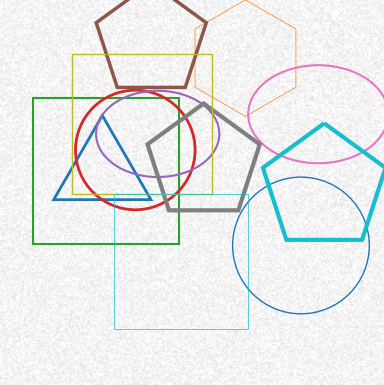[{"shape": "triangle", "thickness": 2, "radius": 0.73, "center": [0.266, 0.554]}, {"shape": "circle", "thickness": 1, "radius": 0.89, "center": [0.782, 0.362]}, {"shape": "hexagon", "thickness": 0.5, "radius": 0.76, "center": [0.638, 0.849]}, {"shape": "square", "thickness": 1.5, "radius": 0.95, "center": [0.274, 0.556]}, {"shape": "circle", "thickness": 2, "radius": 0.78, "center": [0.351, 0.61]}, {"shape": "oval", "thickness": 1.5, "radius": 0.8, "center": [0.41, 0.652]}, {"shape": "pentagon", "thickness": 2.5, "radius": 0.75, "center": [0.393, 0.894]}, {"shape": "oval", "thickness": 1.5, "radius": 0.91, "center": [0.827, 0.703]}, {"shape": "pentagon", "thickness": 3, "radius": 0.77, "center": [0.529, 0.578]}, {"shape": "square", "thickness": 1, "radius": 0.91, "center": [0.368, 0.677]}, {"shape": "square", "thickness": 0.5, "radius": 0.87, "center": [0.47, 0.32]}, {"shape": "pentagon", "thickness": 3, "radius": 0.84, "center": [0.842, 0.512]}]